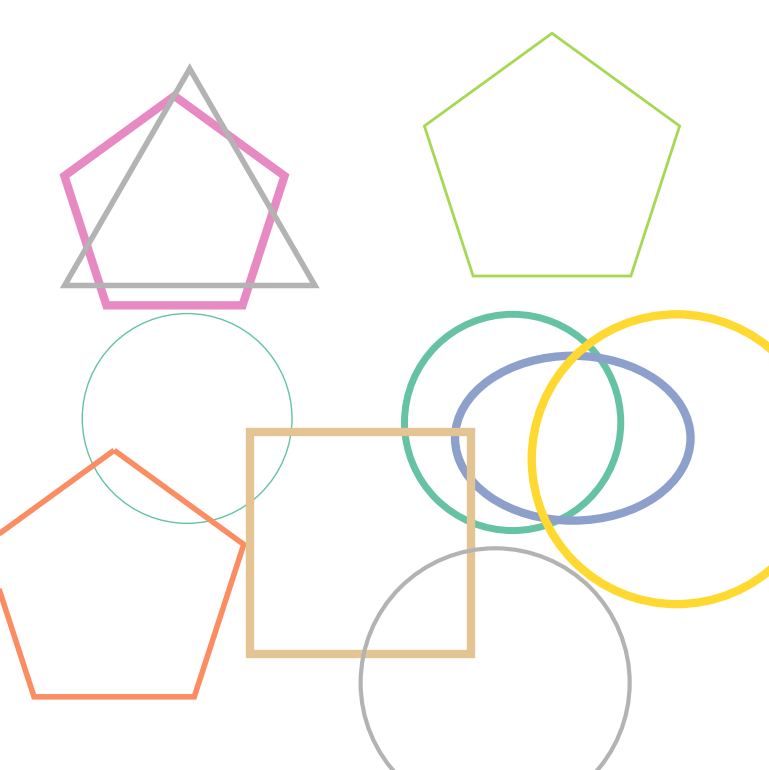[{"shape": "circle", "thickness": 2.5, "radius": 0.7, "center": [0.666, 0.451]}, {"shape": "circle", "thickness": 0.5, "radius": 0.68, "center": [0.243, 0.457]}, {"shape": "pentagon", "thickness": 2, "radius": 0.88, "center": [0.148, 0.238]}, {"shape": "oval", "thickness": 3, "radius": 0.76, "center": [0.744, 0.431]}, {"shape": "pentagon", "thickness": 3, "radius": 0.75, "center": [0.227, 0.725]}, {"shape": "pentagon", "thickness": 1, "radius": 0.87, "center": [0.717, 0.783]}, {"shape": "circle", "thickness": 3, "radius": 0.94, "center": [0.879, 0.404]}, {"shape": "square", "thickness": 3, "radius": 0.72, "center": [0.468, 0.294]}, {"shape": "triangle", "thickness": 2, "radius": 0.94, "center": [0.246, 0.723]}, {"shape": "circle", "thickness": 1.5, "radius": 0.87, "center": [0.643, 0.113]}]